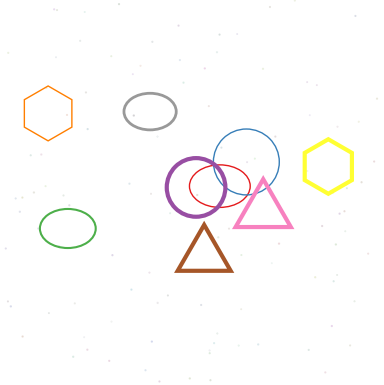[{"shape": "oval", "thickness": 1, "radius": 0.39, "center": [0.571, 0.517]}, {"shape": "circle", "thickness": 1, "radius": 0.43, "center": [0.64, 0.579]}, {"shape": "oval", "thickness": 1.5, "radius": 0.36, "center": [0.176, 0.407]}, {"shape": "circle", "thickness": 3, "radius": 0.38, "center": [0.509, 0.513]}, {"shape": "hexagon", "thickness": 1, "radius": 0.36, "center": [0.125, 0.705]}, {"shape": "hexagon", "thickness": 3, "radius": 0.35, "center": [0.853, 0.568]}, {"shape": "triangle", "thickness": 3, "radius": 0.4, "center": [0.53, 0.336]}, {"shape": "triangle", "thickness": 3, "radius": 0.41, "center": [0.684, 0.452]}, {"shape": "oval", "thickness": 2, "radius": 0.34, "center": [0.39, 0.71]}]